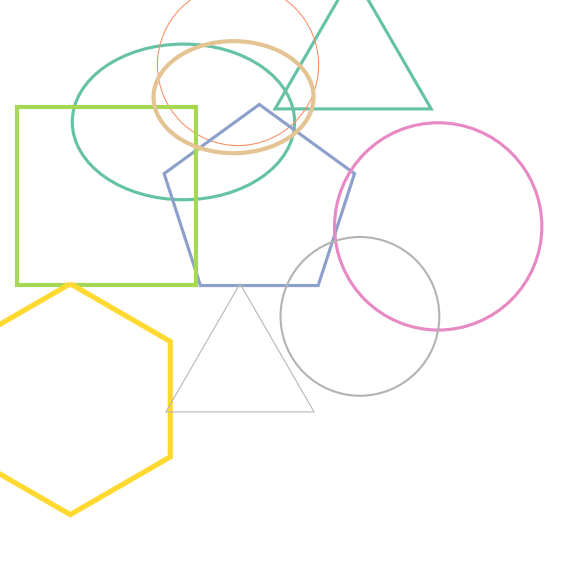[{"shape": "triangle", "thickness": 1.5, "radius": 0.78, "center": [0.611, 0.889]}, {"shape": "oval", "thickness": 1.5, "radius": 0.96, "center": [0.318, 0.788]}, {"shape": "circle", "thickness": 0.5, "radius": 0.7, "center": [0.412, 0.887]}, {"shape": "pentagon", "thickness": 1.5, "radius": 0.87, "center": [0.449, 0.645]}, {"shape": "circle", "thickness": 1.5, "radius": 0.9, "center": [0.759, 0.607]}, {"shape": "square", "thickness": 2, "radius": 0.77, "center": [0.185, 0.66]}, {"shape": "hexagon", "thickness": 2.5, "radius": 1.0, "center": [0.122, 0.308]}, {"shape": "oval", "thickness": 2, "radius": 0.69, "center": [0.404, 0.831]}, {"shape": "circle", "thickness": 1, "radius": 0.69, "center": [0.623, 0.451]}, {"shape": "triangle", "thickness": 0.5, "radius": 0.74, "center": [0.416, 0.36]}]